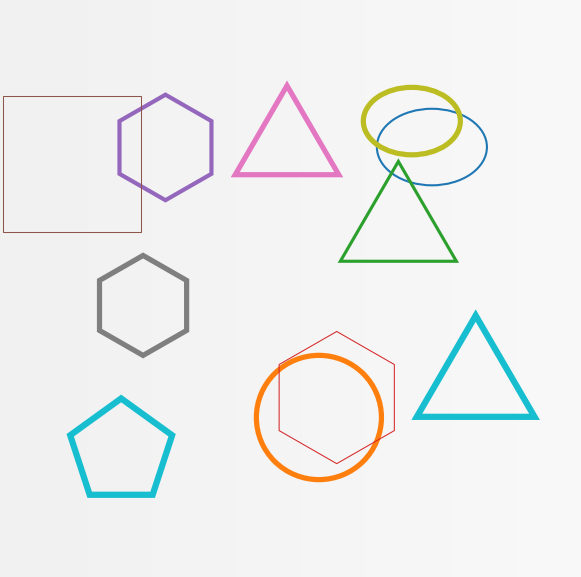[{"shape": "oval", "thickness": 1, "radius": 0.47, "center": [0.743, 0.745]}, {"shape": "circle", "thickness": 2.5, "radius": 0.54, "center": [0.549, 0.276]}, {"shape": "triangle", "thickness": 1.5, "radius": 0.58, "center": [0.685, 0.604]}, {"shape": "hexagon", "thickness": 0.5, "radius": 0.57, "center": [0.579, 0.311]}, {"shape": "hexagon", "thickness": 2, "radius": 0.46, "center": [0.285, 0.744]}, {"shape": "square", "thickness": 0.5, "radius": 0.59, "center": [0.124, 0.715]}, {"shape": "triangle", "thickness": 2.5, "radius": 0.51, "center": [0.494, 0.748]}, {"shape": "hexagon", "thickness": 2.5, "radius": 0.43, "center": [0.246, 0.47]}, {"shape": "oval", "thickness": 2.5, "radius": 0.42, "center": [0.709, 0.789]}, {"shape": "triangle", "thickness": 3, "radius": 0.58, "center": [0.818, 0.336]}, {"shape": "pentagon", "thickness": 3, "radius": 0.46, "center": [0.208, 0.217]}]